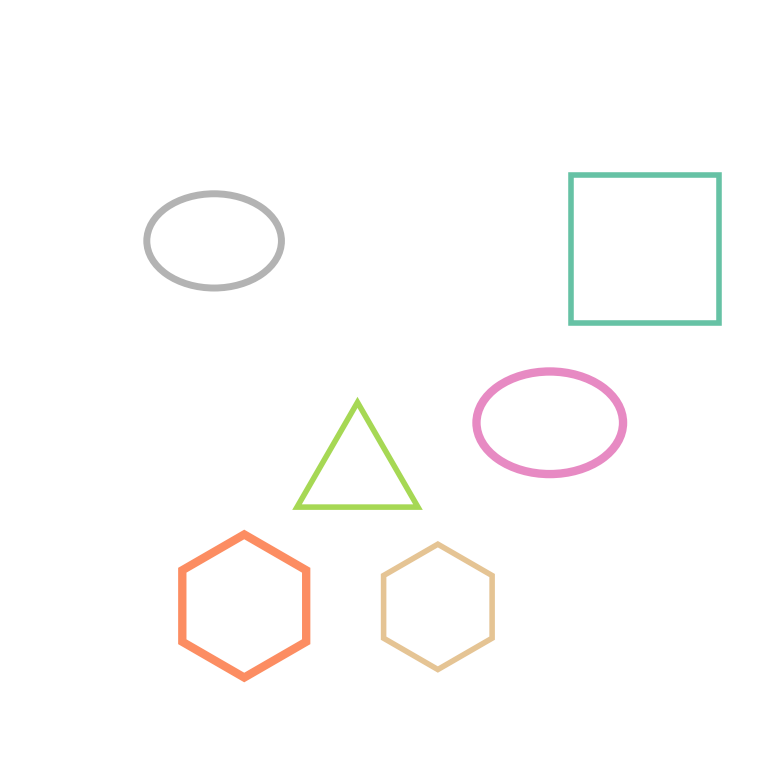[{"shape": "square", "thickness": 2, "radius": 0.48, "center": [0.838, 0.676]}, {"shape": "hexagon", "thickness": 3, "radius": 0.46, "center": [0.317, 0.213]}, {"shape": "oval", "thickness": 3, "radius": 0.48, "center": [0.714, 0.451]}, {"shape": "triangle", "thickness": 2, "radius": 0.45, "center": [0.464, 0.387]}, {"shape": "hexagon", "thickness": 2, "radius": 0.41, "center": [0.569, 0.212]}, {"shape": "oval", "thickness": 2.5, "radius": 0.44, "center": [0.278, 0.687]}]